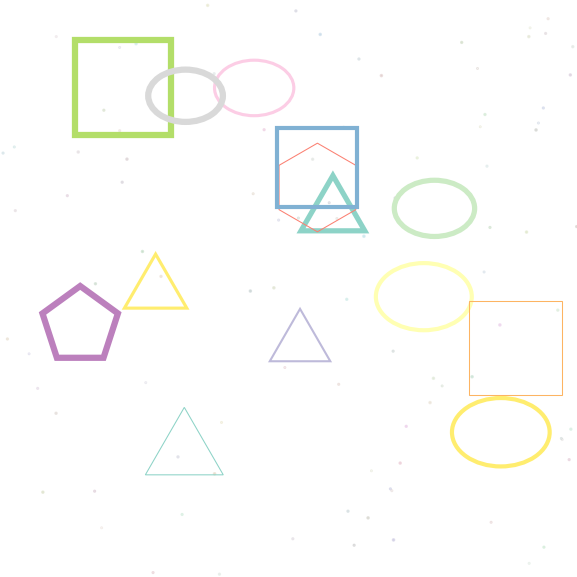[{"shape": "triangle", "thickness": 2.5, "radius": 0.32, "center": [0.576, 0.631]}, {"shape": "triangle", "thickness": 0.5, "radius": 0.39, "center": [0.319, 0.216]}, {"shape": "oval", "thickness": 2, "radius": 0.42, "center": [0.734, 0.485]}, {"shape": "triangle", "thickness": 1, "radius": 0.3, "center": [0.52, 0.404]}, {"shape": "hexagon", "thickness": 0.5, "radius": 0.38, "center": [0.55, 0.674]}, {"shape": "square", "thickness": 2, "radius": 0.34, "center": [0.549, 0.709]}, {"shape": "square", "thickness": 0.5, "radius": 0.41, "center": [0.893, 0.396]}, {"shape": "square", "thickness": 3, "radius": 0.41, "center": [0.213, 0.847]}, {"shape": "oval", "thickness": 1.5, "radius": 0.34, "center": [0.44, 0.847]}, {"shape": "oval", "thickness": 3, "radius": 0.32, "center": [0.321, 0.833]}, {"shape": "pentagon", "thickness": 3, "radius": 0.34, "center": [0.139, 0.435]}, {"shape": "oval", "thickness": 2.5, "radius": 0.35, "center": [0.752, 0.638]}, {"shape": "triangle", "thickness": 1.5, "radius": 0.31, "center": [0.269, 0.497]}, {"shape": "oval", "thickness": 2, "radius": 0.42, "center": [0.867, 0.251]}]